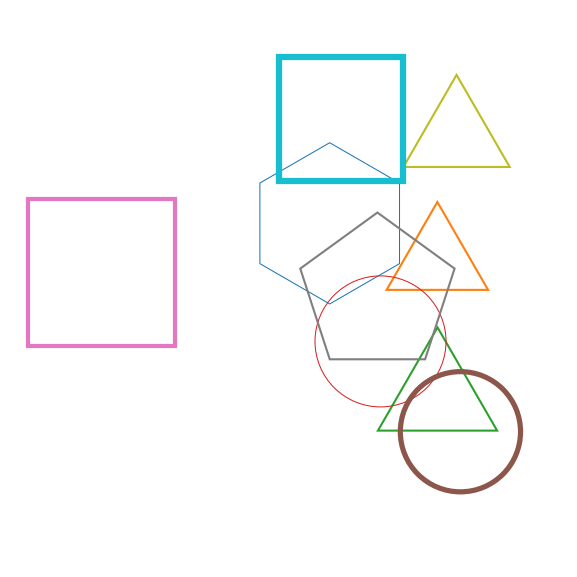[{"shape": "hexagon", "thickness": 0.5, "radius": 0.7, "center": [0.571, 0.612]}, {"shape": "triangle", "thickness": 1, "radius": 0.51, "center": [0.757, 0.548]}, {"shape": "triangle", "thickness": 1, "radius": 0.6, "center": [0.758, 0.313]}, {"shape": "circle", "thickness": 0.5, "radius": 0.57, "center": [0.659, 0.408]}, {"shape": "circle", "thickness": 2.5, "radius": 0.52, "center": [0.797, 0.252]}, {"shape": "square", "thickness": 2, "radius": 0.63, "center": [0.176, 0.527]}, {"shape": "pentagon", "thickness": 1, "radius": 0.7, "center": [0.654, 0.491]}, {"shape": "triangle", "thickness": 1, "radius": 0.53, "center": [0.791, 0.763]}, {"shape": "square", "thickness": 3, "radius": 0.54, "center": [0.59, 0.793]}]